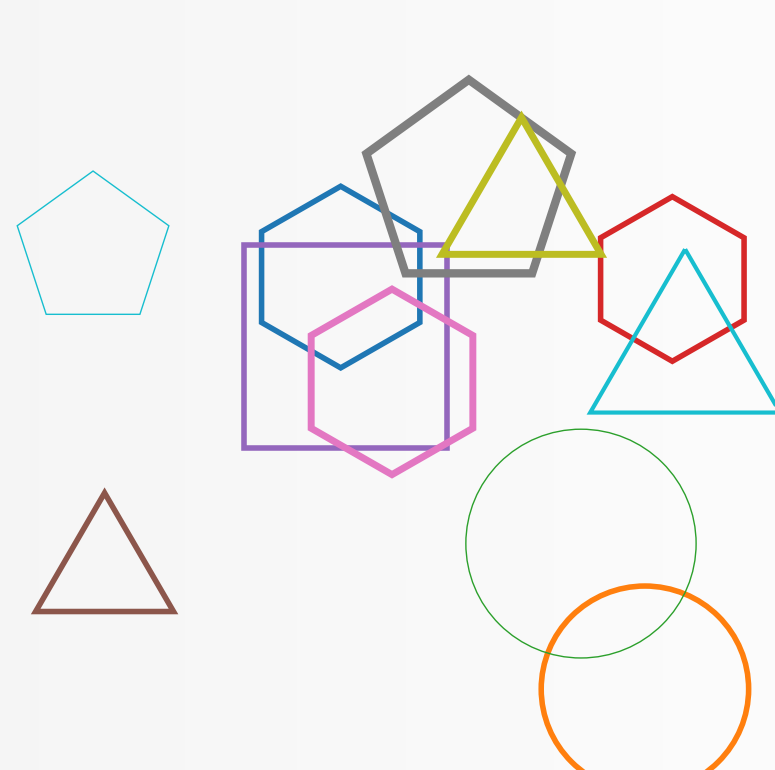[{"shape": "hexagon", "thickness": 2, "radius": 0.59, "center": [0.44, 0.64]}, {"shape": "circle", "thickness": 2, "radius": 0.67, "center": [0.832, 0.105]}, {"shape": "circle", "thickness": 0.5, "radius": 0.74, "center": [0.75, 0.294]}, {"shape": "hexagon", "thickness": 2, "radius": 0.53, "center": [0.868, 0.638]}, {"shape": "square", "thickness": 2, "radius": 0.66, "center": [0.446, 0.55]}, {"shape": "triangle", "thickness": 2, "radius": 0.51, "center": [0.135, 0.257]}, {"shape": "hexagon", "thickness": 2.5, "radius": 0.6, "center": [0.506, 0.504]}, {"shape": "pentagon", "thickness": 3, "radius": 0.69, "center": [0.605, 0.757]}, {"shape": "triangle", "thickness": 2.5, "radius": 0.59, "center": [0.673, 0.729]}, {"shape": "triangle", "thickness": 1.5, "radius": 0.71, "center": [0.884, 0.535]}, {"shape": "pentagon", "thickness": 0.5, "radius": 0.51, "center": [0.12, 0.675]}]